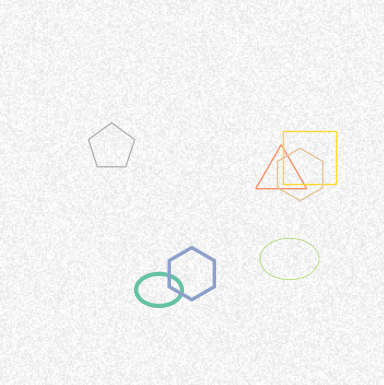[{"shape": "oval", "thickness": 3, "radius": 0.3, "center": [0.413, 0.247]}, {"shape": "triangle", "thickness": 1, "radius": 0.38, "center": [0.73, 0.548]}, {"shape": "hexagon", "thickness": 2.5, "radius": 0.34, "center": [0.498, 0.289]}, {"shape": "oval", "thickness": 0.5, "radius": 0.38, "center": [0.752, 0.327]}, {"shape": "square", "thickness": 1, "radius": 0.34, "center": [0.804, 0.591]}, {"shape": "hexagon", "thickness": 1, "radius": 0.34, "center": [0.78, 0.547]}, {"shape": "pentagon", "thickness": 1, "radius": 0.32, "center": [0.29, 0.618]}]